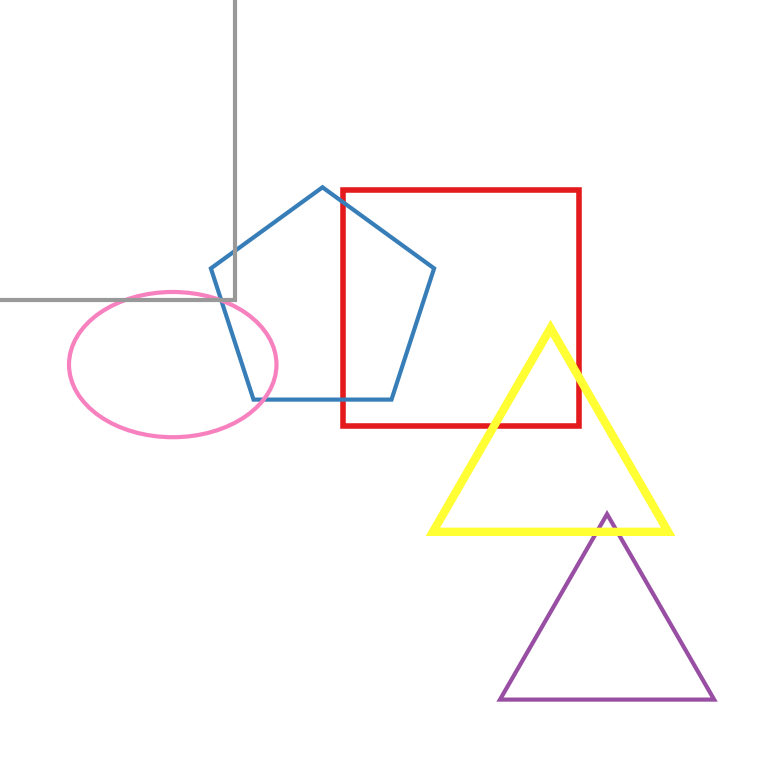[{"shape": "square", "thickness": 2, "radius": 0.77, "center": [0.599, 0.6]}, {"shape": "pentagon", "thickness": 1.5, "radius": 0.76, "center": [0.419, 0.604]}, {"shape": "triangle", "thickness": 1.5, "radius": 0.8, "center": [0.788, 0.172]}, {"shape": "triangle", "thickness": 3, "radius": 0.88, "center": [0.715, 0.398]}, {"shape": "oval", "thickness": 1.5, "radius": 0.67, "center": [0.224, 0.526]}, {"shape": "square", "thickness": 1.5, "radius": 0.98, "center": [0.109, 0.806]}]